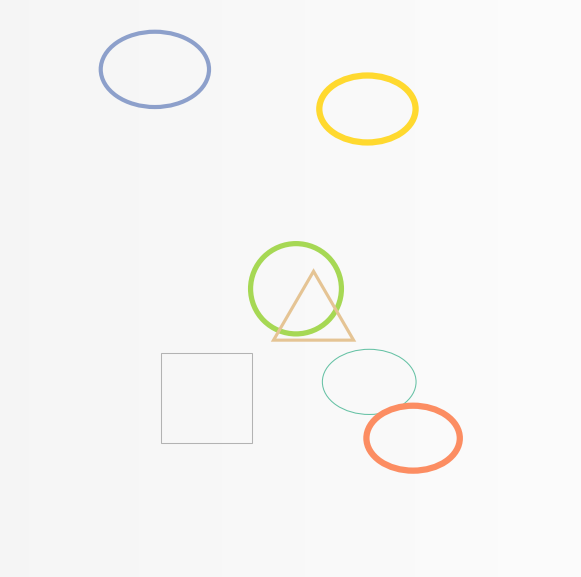[{"shape": "oval", "thickness": 0.5, "radius": 0.4, "center": [0.635, 0.338]}, {"shape": "oval", "thickness": 3, "radius": 0.4, "center": [0.711, 0.24]}, {"shape": "oval", "thickness": 2, "radius": 0.47, "center": [0.266, 0.879]}, {"shape": "circle", "thickness": 2.5, "radius": 0.39, "center": [0.509, 0.499]}, {"shape": "oval", "thickness": 3, "radius": 0.41, "center": [0.632, 0.81]}, {"shape": "triangle", "thickness": 1.5, "radius": 0.4, "center": [0.539, 0.45]}, {"shape": "square", "thickness": 0.5, "radius": 0.39, "center": [0.355, 0.309]}]